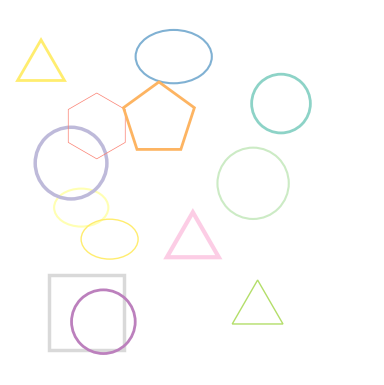[{"shape": "circle", "thickness": 2, "radius": 0.38, "center": [0.73, 0.731]}, {"shape": "oval", "thickness": 1.5, "radius": 0.35, "center": [0.211, 0.461]}, {"shape": "circle", "thickness": 2.5, "radius": 0.47, "center": [0.185, 0.576]}, {"shape": "hexagon", "thickness": 0.5, "radius": 0.43, "center": [0.251, 0.673]}, {"shape": "oval", "thickness": 1.5, "radius": 0.49, "center": [0.451, 0.853]}, {"shape": "pentagon", "thickness": 2, "radius": 0.48, "center": [0.413, 0.69]}, {"shape": "triangle", "thickness": 1, "radius": 0.38, "center": [0.669, 0.197]}, {"shape": "triangle", "thickness": 3, "radius": 0.39, "center": [0.501, 0.371]}, {"shape": "square", "thickness": 2.5, "radius": 0.49, "center": [0.225, 0.188]}, {"shape": "circle", "thickness": 2, "radius": 0.41, "center": [0.269, 0.164]}, {"shape": "circle", "thickness": 1.5, "radius": 0.46, "center": [0.657, 0.524]}, {"shape": "oval", "thickness": 1, "radius": 0.37, "center": [0.285, 0.379]}, {"shape": "triangle", "thickness": 2, "radius": 0.35, "center": [0.107, 0.826]}]